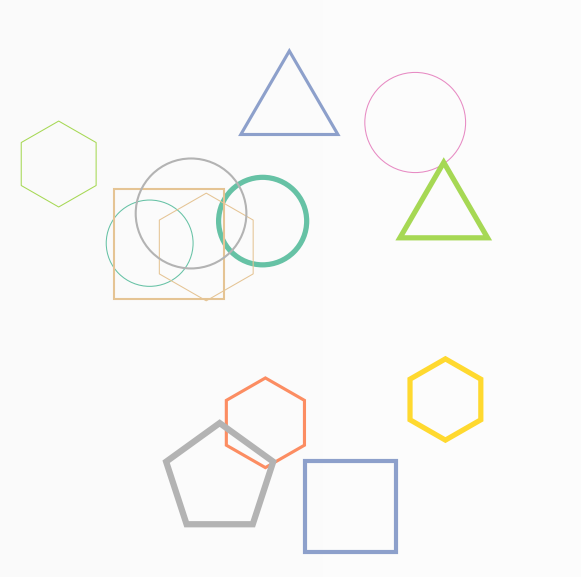[{"shape": "circle", "thickness": 0.5, "radius": 0.37, "center": [0.257, 0.578]}, {"shape": "circle", "thickness": 2.5, "radius": 0.38, "center": [0.452, 0.616]}, {"shape": "hexagon", "thickness": 1.5, "radius": 0.39, "center": [0.457, 0.267]}, {"shape": "square", "thickness": 2, "radius": 0.39, "center": [0.603, 0.122]}, {"shape": "triangle", "thickness": 1.5, "radius": 0.48, "center": [0.498, 0.814]}, {"shape": "circle", "thickness": 0.5, "radius": 0.43, "center": [0.714, 0.787]}, {"shape": "hexagon", "thickness": 0.5, "radius": 0.37, "center": [0.101, 0.715]}, {"shape": "triangle", "thickness": 2.5, "radius": 0.44, "center": [0.763, 0.631]}, {"shape": "hexagon", "thickness": 2.5, "radius": 0.35, "center": [0.766, 0.307]}, {"shape": "hexagon", "thickness": 0.5, "radius": 0.47, "center": [0.355, 0.571]}, {"shape": "square", "thickness": 1, "radius": 0.47, "center": [0.291, 0.576]}, {"shape": "pentagon", "thickness": 3, "radius": 0.48, "center": [0.378, 0.17]}, {"shape": "circle", "thickness": 1, "radius": 0.48, "center": [0.329, 0.629]}]